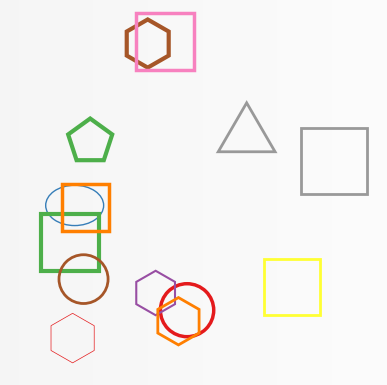[{"shape": "hexagon", "thickness": 0.5, "radius": 0.32, "center": [0.187, 0.122]}, {"shape": "circle", "thickness": 2.5, "radius": 0.34, "center": [0.483, 0.194]}, {"shape": "oval", "thickness": 1, "radius": 0.37, "center": [0.193, 0.466]}, {"shape": "pentagon", "thickness": 3, "radius": 0.3, "center": [0.233, 0.632]}, {"shape": "square", "thickness": 3, "radius": 0.37, "center": [0.18, 0.37]}, {"shape": "hexagon", "thickness": 1.5, "radius": 0.29, "center": [0.402, 0.239]}, {"shape": "square", "thickness": 2.5, "radius": 0.3, "center": [0.22, 0.461]}, {"shape": "hexagon", "thickness": 2, "radius": 0.31, "center": [0.461, 0.166]}, {"shape": "square", "thickness": 2, "radius": 0.36, "center": [0.754, 0.255]}, {"shape": "hexagon", "thickness": 3, "radius": 0.31, "center": [0.381, 0.887]}, {"shape": "circle", "thickness": 2, "radius": 0.32, "center": [0.216, 0.275]}, {"shape": "square", "thickness": 2.5, "radius": 0.37, "center": [0.426, 0.893]}, {"shape": "square", "thickness": 2, "radius": 0.43, "center": [0.861, 0.581]}, {"shape": "triangle", "thickness": 2, "radius": 0.42, "center": [0.637, 0.648]}]